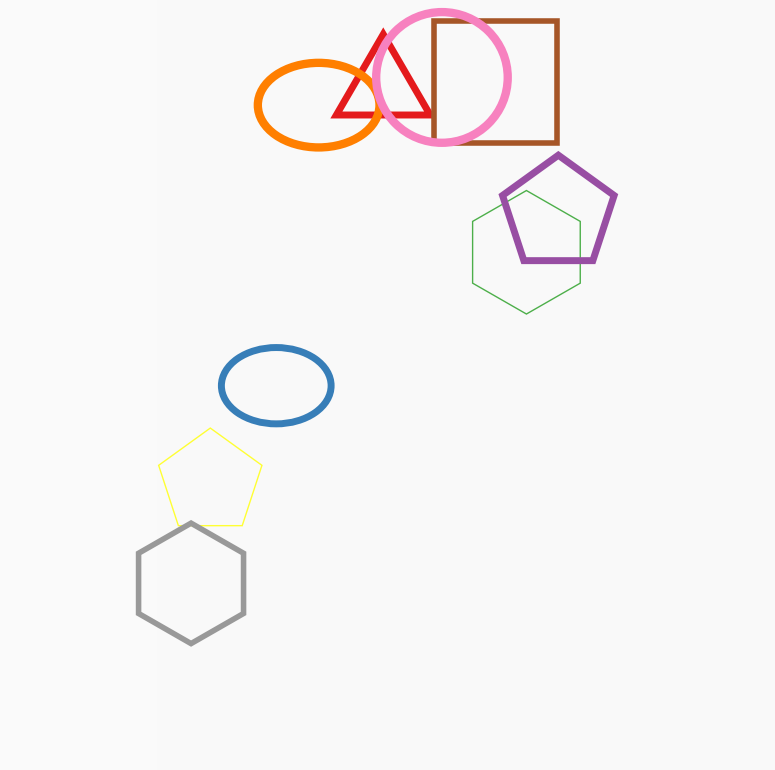[{"shape": "triangle", "thickness": 2.5, "radius": 0.35, "center": [0.495, 0.886]}, {"shape": "oval", "thickness": 2.5, "radius": 0.35, "center": [0.356, 0.499]}, {"shape": "hexagon", "thickness": 0.5, "radius": 0.4, "center": [0.679, 0.672]}, {"shape": "pentagon", "thickness": 2.5, "radius": 0.38, "center": [0.72, 0.723]}, {"shape": "oval", "thickness": 3, "radius": 0.39, "center": [0.411, 0.863]}, {"shape": "pentagon", "thickness": 0.5, "radius": 0.35, "center": [0.271, 0.374]}, {"shape": "square", "thickness": 2, "radius": 0.4, "center": [0.639, 0.893]}, {"shape": "circle", "thickness": 3, "radius": 0.42, "center": [0.57, 0.899]}, {"shape": "hexagon", "thickness": 2, "radius": 0.39, "center": [0.247, 0.242]}]